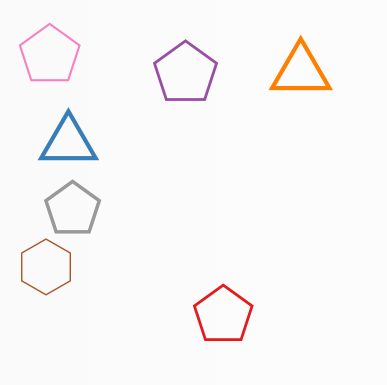[{"shape": "pentagon", "thickness": 2, "radius": 0.39, "center": [0.576, 0.181]}, {"shape": "triangle", "thickness": 3, "radius": 0.41, "center": [0.177, 0.63]}, {"shape": "pentagon", "thickness": 2, "radius": 0.42, "center": [0.479, 0.81]}, {"shape": "triangle", "thickness": 3, "radius": 0.43, "center": [0.776, 0.814]}, {"shape": "hexagon", "thickness": 1, "radius": 0.36, "center": [0.119, 0.307]}, {"shape": "pentagon", "thickness": 1.5, "radius": 0.4, "center": [0.128, 0.857]}, {"shape": "pentagon", "thickness": 2.5, "radius": 0.36, "center": [0.187, 0.456]}]